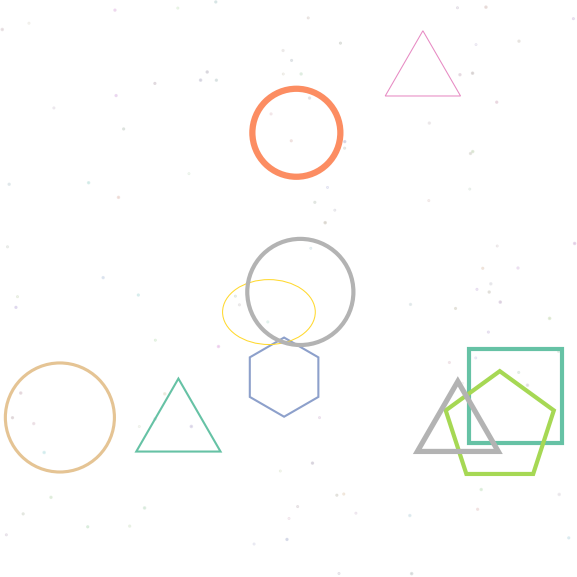[{"shape": "triangle", "thickness": 1, "radius": 0.42, "center": [0.309, 0.259]}, {"shape": "square", "thickness": 2, "radius": 0.4, "center": [0.893, 0.313]}, {"shape": "circle", "thickness": 3, "radius": 0.38, "center": [0.513, 0.769]}, {"shape": "hexagon", "thickness": 1, "radius": 0.34, "center": [0.492, 0.346]}, {"shape": "triangle", "thickness": 0.5, "radius": 0.38, "center": [0.732, 0.871]}, {"shape": "pentagon", "thickness": 2, "radius": 0.49, "center": [0.865, 0.258]}, {"shape": "oval", "thickness": 0.5, "radius": 0.4, "center": [0.466, 0.459]}, {"shape": "circle", "thickness": 1.5, "radius": 0.47, "center": [0.104, 0.276]}, {"shape": "circle", "thickness": 2, "radius": 0.46, "center": [0.52, 0.494]}, {"shape": "triangle", "thickness": 2.5, "radius": 0.4, "center": [0.793, 0.258]}]